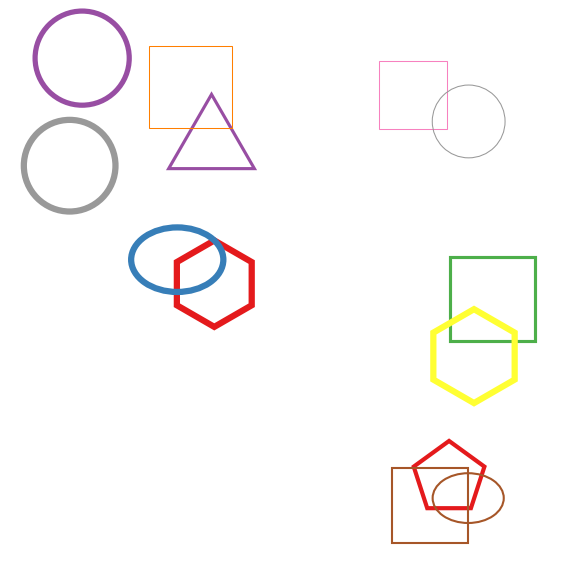[{"shape": "pentagon", "thickness": 2, "radius": 0.32, "center": [0.778, 0.171]}, {"shape": "hexagon", "thickness": 3, "radius": 0.37, "center": [0.371, 0.508]}, {"shape": "oval", "thickness": 3, "radius": 0.4, "center": [0.307, 0.549]}, {"shape": "square", "thickness": 1.5, "radius": 0.36, "center": [0.853, 0.482]}, {"shape": "triangle", "thickness": 1.5, "radius": 0.43, "center": [0.366, 0.75]}, {"shape": "circle", "thickness": 2.5, "radius": 0.41, "center": [0.142, 0.898]}, {"shape": "square", "thickness": 0.5, "radius": 0.36, "center": [0.33, 0.849]}, {"shape": "hexagon", "thickness": 3, "radius": 0.41, "center": [0.821, 0.382]}, {"shape": "oval", "thickness": 1, "radius": 0.31, "center": [0.811, 0.137]}, {"shape": "square", "thickness": 1, "radius": 0.33, "center": [0.744, 0.124]}, {"shape": "square", "thickness": 0.5, "radius": 0.29, "center": [0.715, 0.835]}, {"shape": "circle", "thickness": 0.5, "radius": 0.32, "center": [0.812, 0.789]}, {"shape": "circle", "thickness": 3, "radius": 0.4, "center": [0.121, 0.712]}]